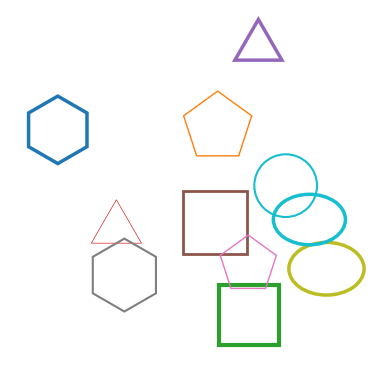[{"shape": "hexagon", "thickness": 2.5, "radius": 0.44, "center": [0.15, 0.663]}, {"shape": "pentagon", "thickness": 1, "radius": 0.46, "center": [0.565, 0.67]}, {"shape": "square", "thickness": 3, "radius": 0.39, "center": [0.647, 0.182]}, {"shape": "triangle", "thickness": 0.5, "radius": 0.38, "center": [0.302, 0.406]}, {"shape": "triangle", "thickness": 2.5, "radius": 0.35, "center": [0.671, 0.879]}, {"shape": "square", "thickness": 2, "radius": 0.41, "center": [0.558, 0.422]}, {"shape": "pentagon", "thickness": 1, "radius": 0.38, "center": [0.645, 0.313]}, {"shape": "hexagon", "thickness": 1.5, "radius": 0.47, "center": [0.323, 0.286]}, {"shape": "oval", "thickness": 2.5, "radius": 0.49, "center": [0.848, 0.302]}, {"shape": "oval", "thickness": 2.5, "radius": 0.47, "center": [0.804, 0.43]}, {"shape": "circle", "thickness": 1.5, "radius": 0.41, "center": [0.742, 0.518]}]